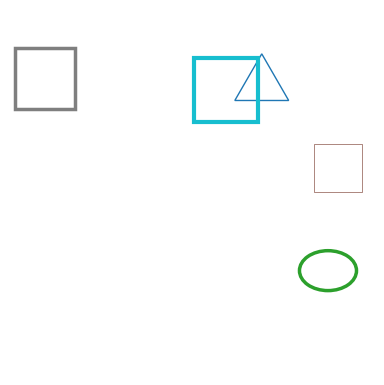[{"shape": "triangle", "thickness": 1, "radius": 0.4, "center": [0.68, 0.779]}, {"shape": "oval", "thickness": 2.5, "radius": 0.37, "center": [0.852, 0.297]}, {"shape": "square", "thickness": 0.5, "radius": 0.31, "center": [0.878, 0.564]}, {"shape": "square", "thickness": 2.5, "radius": 0.39, "center": [0.117, 0.796]}, {"shape": "square", "thickness": 3, "radius": 0.42, "center": [0.587, 0.766]}]